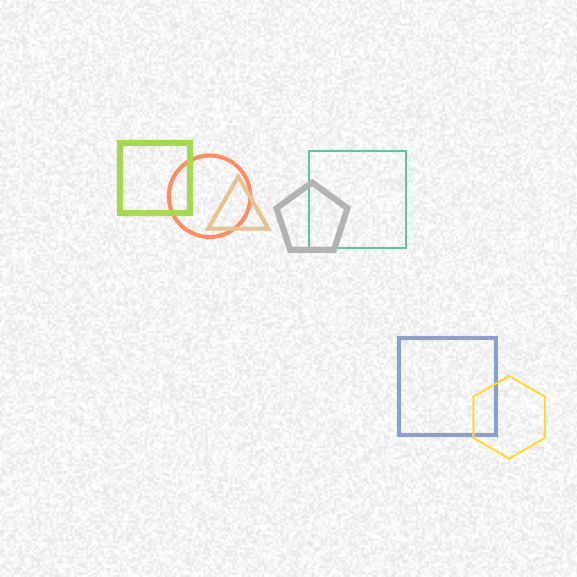[{"shape": "square", "thickness": 1, "radius": 0.42, "center": [0.619, 0.654]}, {"shape": "circle", "thickness": 2, "radius": 0.35, "center": [0.363, 0.659]}, {"shape": "square", "thickness": 2, "radius": 0.42, "center": [0.775, 0.33]}, {"shape": "square", "thickness": 3, "radius": 0.3, "center": [0.269, 0.69]}, {"shape": "hexagon", "thickness": 1, "radius": 0.36, "center": [0.882, 0.277]}, {"shape": "triangle", "thickness": 2, "radius": 0.3, "center": [0.413, 0.633]}, {"shape": "pentagon", "thickness": 3, "radius": 0.32, "center": [0.54, 0.619]}]